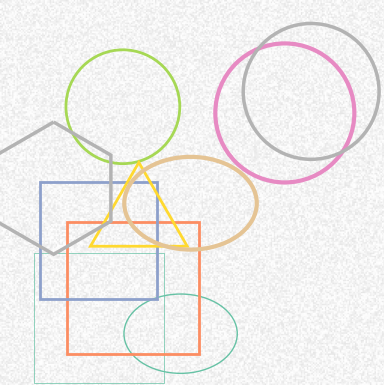[{"shape": "square", "thickness": 0.5, "radius": 0.84, "center": [0.257, 0.175]}, {"shape": "oval", "thickness": 1, "radius": 0.74, "center": [0.469, 0.133]}, {"shape": "square", "thickness": 2, "radius": 0.86, "center": [0.346, 0.251]}, {"shape": "square", "thickness": 2, "radius": 0.76, "center": [0.255, 0.375]}, {"shape": "circle", "thickness": 3, "radius": 0.9, "center": [0.74, 0.707]}, {"shape": "circle", "thickness": 2, "radius": 0.74, "center": [0.319, 0.723]}, {"shape": "triangle", "thickness": 2, "radius": 0.73, "center": [0.361, 0.433]}, {"shape": "oval", "thickness": 3, "radius": 0.86, "center": [0.495, 0.472]}, {"shape": "circle", "thickness": 2.5, "radius": 0.88, "center": [0.808, 0.763]}, {"shape": "hexagon", "thickness": 2.5, "radius": 0.86, "center": [0.139, 0.511]}]